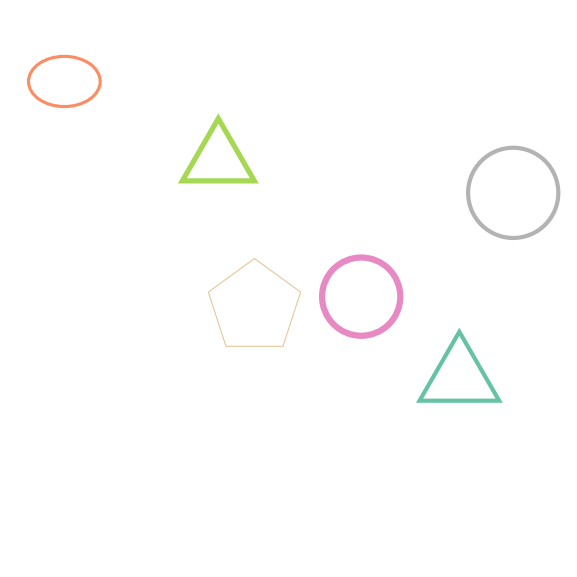[{"shape": "triangle", "thickness": 2, "radius": 0.4, "center": [0.795, 0.345]}, {"shape": "oval", "thickness": 1.5, "radius": 0.31, "center": [0.111, 0.858]}, {"shape": "circle", "thickness": 3, "radius": 0.34, "center": [0.625, 0.485]}, {"shape": "triangle", "thickness": 2.5, "radius": 0.36, "center": [0.378, 0.722]}, {"shape": "pentagon", "thickness": 0.5, "radius": 0.42, "center": [0.441, 0.467]}, {"shape": "circle", "thickness": 2, "radius": 0.39, "center": [0.889, 0.665]}]